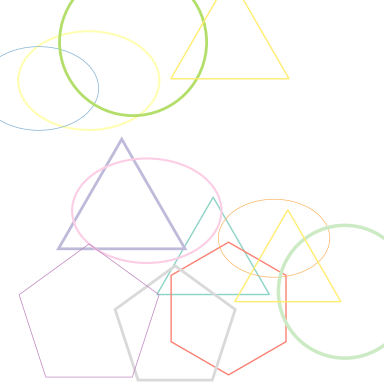[{"shape": "triangle", "thickness": 1, "radius": 0.84, "center": [0.554, 0.319]}, {"shape": "oval", "thickness": 1.5, "radius": 0.92, "center": [0.231, 0.791]}, {"shape": "triangle", "thickness": 2, "radius": 0.95, "center": [0.316, 0.449]}, {"shape": "hexagon", "thickness": 1, "radius": 0.86, "center": [0.594, 0.199]}, {"shape": "oval", "thickness": 0.5, "radius": 0.78, "center": [0.101, 0.77]}, {"shape": "oval", "thickness": 0.5, "radius": 0.72, "center": [0.712, 0.381]}, {"shape": "circle", "thickness": 2, "radius": 0.95, "center": [0.346, 0.891]}, {"shape": "oval", "thickness": 1.5, "radius": 0.97, "center": [0.381, 0.453]}, {"shape": "pentagon", "thickness": 2, "radius": 0.82, "center": [0.455, 0.145]}, {"shape": "pentagon", "thickness": 0.5, "radius": 0.96, "center": [0.231, 0.175]}, {"shape": "circle", "thickness": 2.5, "radius": 0.86, "center": [0.896, 0.242]}, {"shape": "triangle", "thickness": 1, "radius": 0.8, "center": [0.748, 0.296]}, {"shape": "triangle", "thickness": 1, "radius": 0.89, "center": [0.597, 0.884]}]